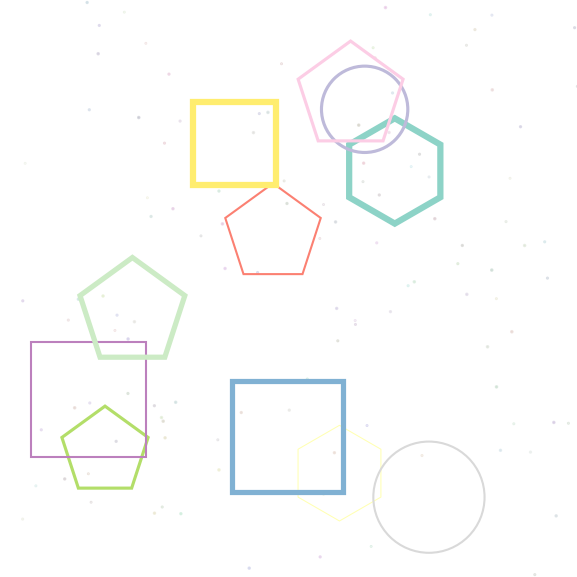[{"shape": "hexagon", "thickness": 3, "radius": 0.46, "center": [0.684, 0.703]}, {"shape": "hexagon", "thickness": 0.5, "radius": 0.41, "center": [0.588, 0.18]}, {"shape": "circle", "thickness": 1.5, "radius": 0.37, "center": [0.631, 0.81]}, {"shape": "pentagon", "thickness": 1, "radius": 0.43, "center": [0.473, 0.595]}, {"shape": "square", "thickness": 2.5, "radius": 0.48, "center": [0.499, 0.244]}, {"shape": "pentagon", "thickness": 1.5, "radius": 0.39, "center": [0.182, 0.217]}, {"shape": "pentagon", "thickness": 1.5, "radius": 0.48, "center": [0.607, 0.832]}, {"shape": "circle", "thickness": 1, "radius": 0.48, "center": [0.743, 0.138]}, {"shape": "square", "thickness": 1, "radius": 0.5, "center": [0.153, 0.307]}, {"shape": "pentagon", "thickness": 2.5, "radius": 0.48, "center": [0.229, 0.458]}, {"shape": "square", "thickness": 3, "radius": 0.36, "center": [0.406, 0.751]}]